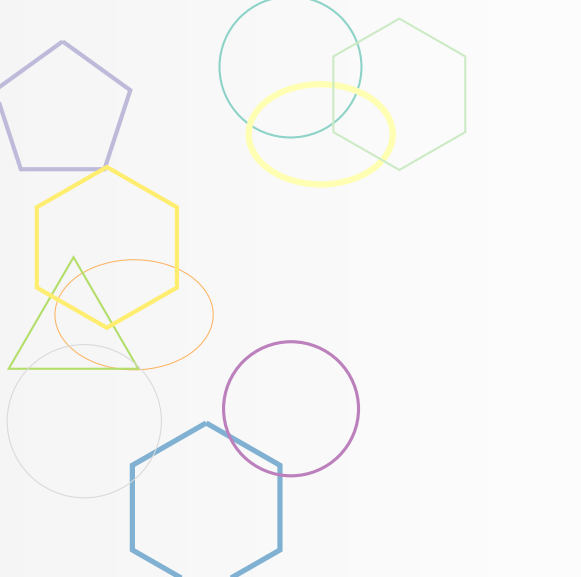[{"shape": "circle", "thickness": 1, "radius": 0.61, "center": [0.5, 0.883]}, {"shape": "oval", "thickness": 3, "radius": 0.62, "center": [0.552, 0.767]}, {"shape": "pentagon", "thickness": 2, "radius": 0.61, "center": [0.108, 0.805]}, {"shape": "hexagon", "thickness": 2.5, "radius": 0.73, "center": [0.355, 0.12]}, {"shape": "oval", "thickness": 0.5, "radius": 0.68, "center": [0.231, 0.454]}, {"shape": "triangle", "thickness": 1, "radius": 0.64, "center": [0.126, 0.425]}, {"shape": "circle", "thickness": 0.5, "radius": 0.66, "center": [0.145, 0.27]}, {"shape": "circle", "thickness": 1.5, "radius": 0.58, "center": [0.501, 0.291]}, {"shape": "hexagon", "thickness": 1, "radius": 0.66, "center": [0.687, 0.836]}, {"shape": "hexagon", "thickness": 2, "radius": 0.7, "center": [0.184, 0.571]}]